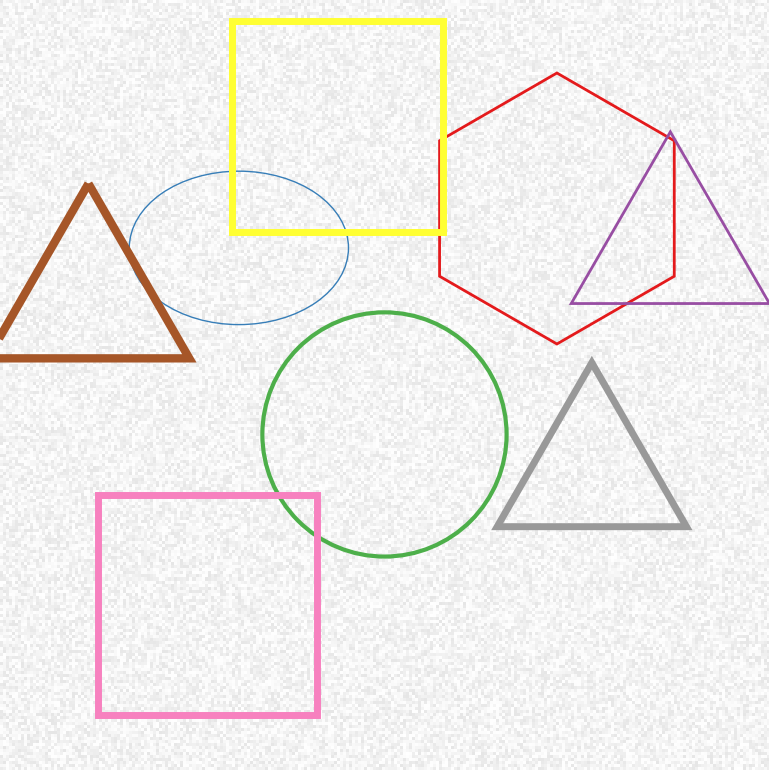[{"shape": "hexagon", "thickness": 1, "radius": 0.88, "center": [0.723, 0.729]}, {"shape": "oval", "thickness": 0.5, "radius": 0.71, "center": [0.31, 0.678]}, {"shape": "circle", "thickness": 1.5, "radius": 0.79, "center": [0.499, 0.436]}, {"shape": "triangle", "thickness": 1, "radius": 0.74, "center": [0.871, 0.68]}, {"shape": "square", "thickness": 2.5, "radius": 0.68, "center": [0.438, 0.835]}, {"shape": "triangle", "thickness": 3, "radius": 0.76, "center": [0.115, 0.61]}, {"shape": "square", "thickness": 2.5, "radius": 0.71, "center": [0.27, 0.214]}, {"shape": "triangle", "thickness": 2.5, "radius": 0.71, "center": [0.769, 0.387]}]